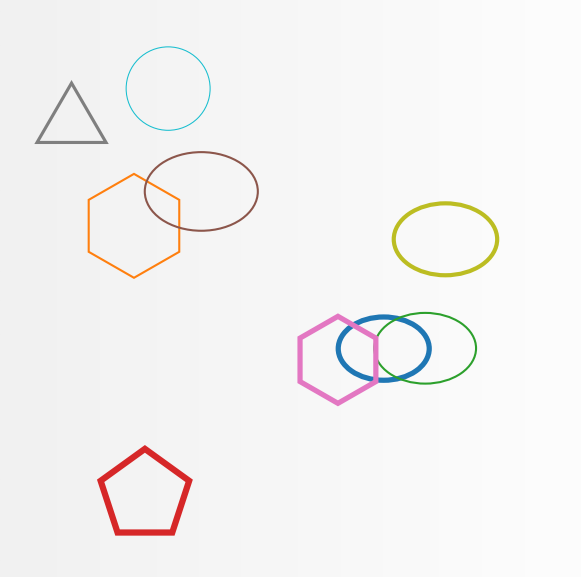[{"shape": "oval", "thickness": 2.5, "radius": 0.39, "center": [0.66, 0.395]}, {"shape": "hexagon", "thickness": 1, "radius": 0.45, "center": [0.231, 0.608]}, {"shape": "oval", "thickness": 1, "radius": 0.44, "center": [0.732, 0.396]}, {"shape": "pentagon", "thickness": 3, "radius": 0.4, "center": [0.249, 0.142]}, {"shape": "oval", "thickness": 1, "radius": 0.49, "center": [0.346, 0.668]}, {"shape": "hexagon", "thickness": 2.5, "radius": 0.38, "center": [0.581, 0.376]}, {"shape": "triangle", "thickness": 1.5, "radius": 0.34, "center": [0.123, 0.787]}, {"shape": "oval", "thickness": 2, "radius": 0.44, "center": [0.766, 0.585]}, {"shape": "circle", "thickness": 0.5, "radius": 0.36, "center": [0.289, 0.846]}]